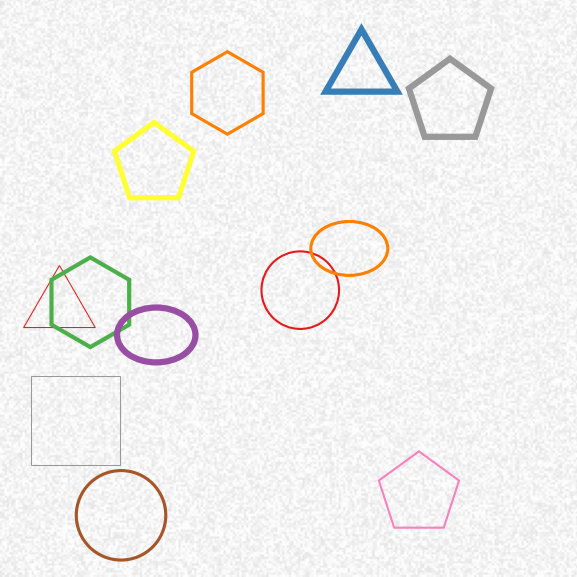[{"shape": "circle", "thickness": 1, "radius": 0.34, "center": [0.52, 0.497]}, {"shape": "triangle", "thickness": 0.5, "radius": 0.36, "center": [0.103, 0.468]}, {"shape": "triangle", "thickness": 3, "radius": 0.36, "center": [0.626, 0.876]}, {"shape": "hexagon", "thickness": 2, "radius": 0.39, "center": [0.156, 0.476]}, {"shape": "oval", "thickness": 3, "radius": 0.34, "center": [0.271, 0.419]}, {"shape": "hexagon", "thickness": 1.5, "radius": 0.36, "center": [0.394, 0.838]}, {"shape": "oval", "thickness": 1.5, "radius": 0.33, "center": [0.605, 0.569]}, {"shape": "pentagon", "thickness": 2.5, "radius": 0.36, "center": [0.267, 0.715]}, {"shape": "circle", "thickness": 1.5, "radius": 0.39, "center": [0.21, 0.107]}, {"shape": "pentagon", "thickness": 1, "radius": 0.37, "center": [0.725, 0.144]}, {"shape": "pentagon", "thickness": 3, "radius": 0.37, "center": [0.779, 0.823]}, {"shape": "square", "thickness": 0.5, "radius": 0.39, "center": [0.131, 0.271]}]